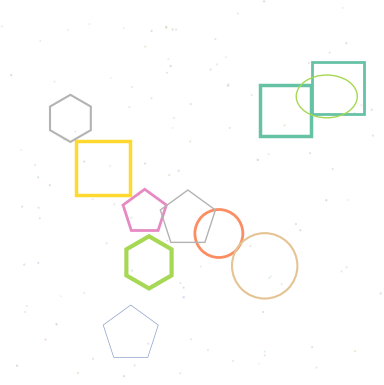[{"shape": "square", "thickness": 2, "radius": 0.34, "center": [0.878, 0.771]}, {"shape": "square", "thickness": 2.5, "radius": 0.33, "center": [0.741, 0.712]}, {"shape": "circle", "thickness": 2, "radius": 0.31, "center": [0.568, 0.393]}, {"shape": "pentagon", "thickness": 0.5, "radius": 0.38, "center": [0.34, 0.133]}, {"shape": "pentagon", "thickness": 2, "radius": 0.3, "center": [0.376, 0.449]}, {"shape": "hexagon", "thickness": 3, "radius": 0.34, "center": [0.387, 0.319]}, {"shape": "oval", "thickness": 1, "radius": 0.4, "center": [0.849, 0.75]}, {"shape": "square", "thickness": 2.5, "radius": 0.35, "center": [0.268, 0.563]}, {"shape": "circle", "thickness": 1.5, "radius": 0.42, "center": [0.688, 0.31]}, {"shape": "pentagon", "thickness": 1, "radius": 0.38, "center": [0.488, 0.431]}, {"shape": "hexagon", "thickness": 1.5, "radius": 0.31, "center": [0.183, 0.693]}]